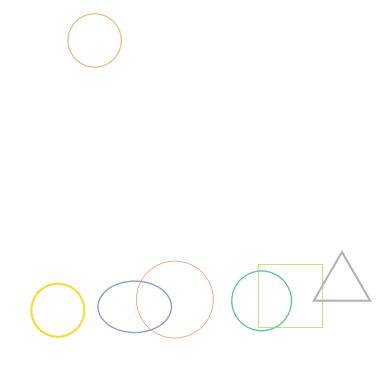[{"shape": "circle", "thickness": 1, "radius": 0.39, "center": [0.68, 0.219]}, {"shape": "circle", "thickness": 0.5, "radius": 0.5, "center": [0.454, 0.222]}, {"shape": "oval", "thickness": 1, "radius": 0.48, "center": [0.35, 0.203]}, {"shape": "square", "thickness": 0.5, "radius": 0.41, "center": [0.753, 0.232]}, {"shape": "circle", "thickness": 1.5, "radius": 0.34, "center": [0.15, 0.194]}, {"shape": "circle", "thickness": 1, "radius": 0.35, "center": [0.246, 0.895]}, {"shape": "triangle", "thickness": 1.5, "radius": 0.42, "center": [0.888, 0.261]}]